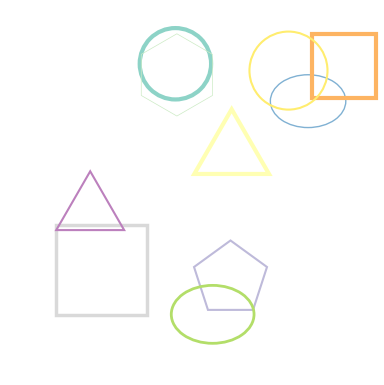[{"shape": "circle", "thickness": 3, "radius": 0.46, "center": [0.456, 0.834]}, {"shape": "triangle", "thickness": 3, "radius": 0.56, "center": [0.602, 0.604]}, {"shape": "pentagon", "thickness": 1.5, "radius": 0.5, "center": [0.599, 0.276]}, {"shape": "oval", "thickness": 1, "radius": 0.49, "center": [0.8, 0.737]}, {"shape": "square", "thickness": 3, "radius": 0.42, "center": [0.893, 0.828]}, {"shape": "oval", "thickness": 2, "radius": 0.54, "center": [0.552, 0.184]}, {"shape": "square", "thickness": 2.5, "radius": 0.59, "center": [0.264, 0.299]}, {"shape": "triangle", "thickness": 1.5, "radius": 0.51, "center": [0.234, 0.453]}, {"shape": "hexagon", "thickness": 0.5, "radius": 0.53, "center": [0.459, 0.805]}, {"shape": "circle", "thickness": 1.5, "radius": 0.51, "center": [0.749, 0.817]}]